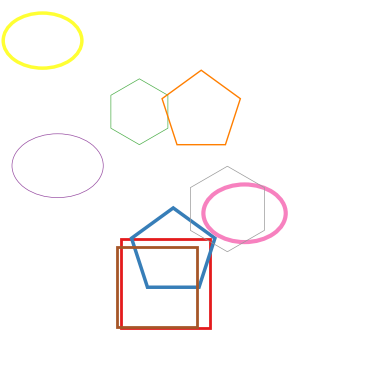[{"shape": "square", "thickness": 2, "radius": 0.58, "center": [0.43, 0.264]}, {"shape": "pentagon", "thickness": 2.5, "radius": 0.57, "center": [0.45, 0.346]}, {"shape": "hexagon", "thickness": 0.5, "radius": 0.43, "center": [0.362, 0.71]}, {"shape": "oval", "thickness": 0.5, "radius": 0.59, "center": [0.15, 0.57]}, {"shape": "pentagon", "thickness": 1, "radius": 0.53, "center": [0.523, 0.711]}, {"shape": "oval", "thickness": 2.5, "radius": 0.51, "center": [0.111, 0.895]}, {"shape": "square", "thickness": 2, "radius": 0.52, "center": [0.408, 0.255]}, {"shape": "oval", "thickness": 3, "radius": 0.53, "center": [0.635, 0.446]}, {"shape": "hexagon", "thickness": 0.5, "radius": 0.56, "center": [0.591, 0.457]}]